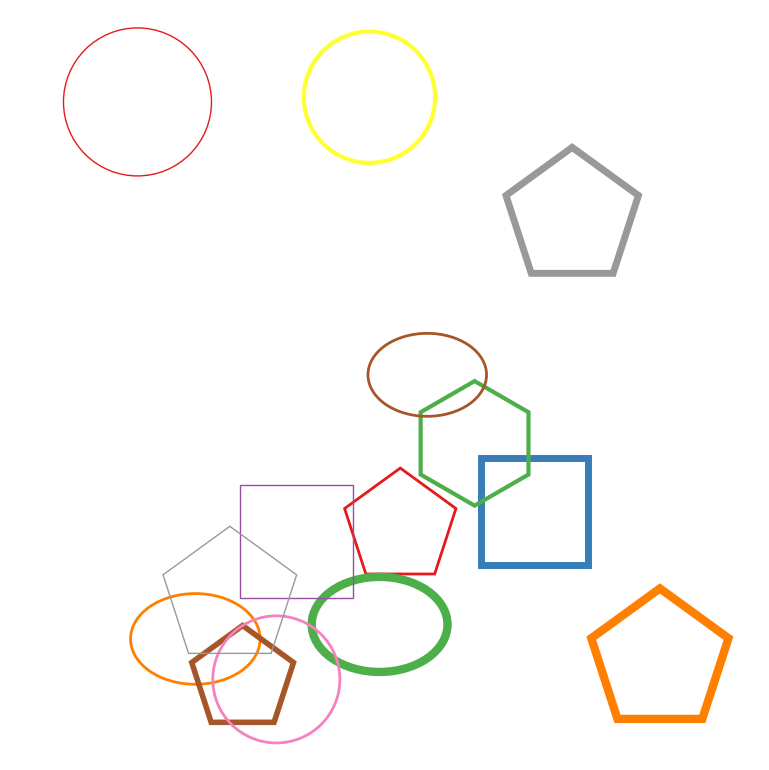[{"shape": "pentagon", "thickness": 1, "radius": 0.38, "center": [0.52, 0.316]}, {"shape": "circle", "thickness": 0.5, "radius": 0.48, "center": [0.179, 0.868]}, {"shape": "square", "thickness": 2.5, "radius": 0.35, "center": [0.694, 0.336]}, {"shape": "oval", "thickness": 3, "radius": 0.44, "center": [0.493, 0.189]}, {"shape": "hexagon", "thickness": 1.5, "radius": 0.4, "center": [0.616, 0.424]}, {"shape": "square", "thickness": 0.5, "radius": 0.37, "center": [0.385, 0.297]}, {"shape": "pentagon", "thickness": 3, "radius": 0.47, "center": [0.857, 0.142]}, {"shape": "oval", "thickness": 1, "radius": 0.42, "center": [0.254, 0.17]}, {"shape": "circle", "thickness": 1.5, "radius": 0.43, "center": [0.48, 0.874]}, {"shape": "pentagon", "thickness": 2, "radius": 0.35, "center": [0.315, 0.118]}, {"shape": "oval", "thickness": 1, "radius": 0.38, "center": [0.555, 0.513]}, {"shape": "circle", "thickness": 1, "radius": 0.41, "center": [0.359, 0.118]}, {"shape": "pentagon", "thickness": 2.5, "radius": 0.45, "center": [0.743, 0.718]}, {"shape": "pentagon", "thickness": 0.5, "radius": 0.46, "center": [0.298, 0.225]}]